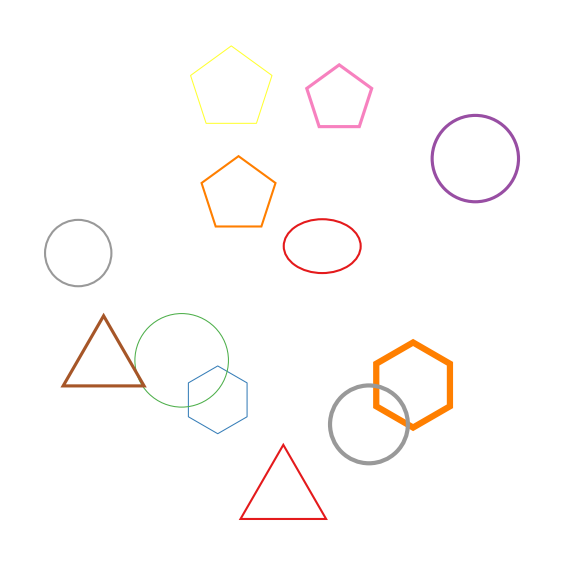[{"shape": "oval", "thickness": 1, "radius": 0.33, "center": [0.558, 0.573]}, {"shape": "triangle", "thickness": 1, "radius": 0.43, "center": [0.491, 0.143]}, {"shape": "hexagon", "thickness": 0.5, "radius": 0.29, "center": [0.377, 0.307]}, {"shape": "circle", "thickness": 0.5, "radius": 0.4, "center": [0.315, 0.375]}, {"shape": "circle", "thickness": 1.5, "radius": 0.37, "center": [0.823, 0.725]}, {"shape": "hexagon", "thickness": 3, "radius": 0.37, "center": [0.715, 0.332]}, {"shape": "pentagon", "thickness": 1, "radius": 0.34, "center": [0.413, 0.661]}, {"shape": "pentagon", "thickness": 0.5, "radius": 0.37, "center": [0.4, 0.846]}, {"shape": "triangle", "thickness": 1.5, "radius": 0.4, "center": [0.179, 0.371]}, {"shape": "pentagon", "thickness": 1.5, "radius": 0.3, "center": [0.587, 0.828]}, {"shape": "circle", "thickness": 2, "radius": 0.34, "center": [0.639, 0.264]}, {"shape": "circle", "thickness": 1, "radius": 0.29, "center": [0.135, 0.561]}]